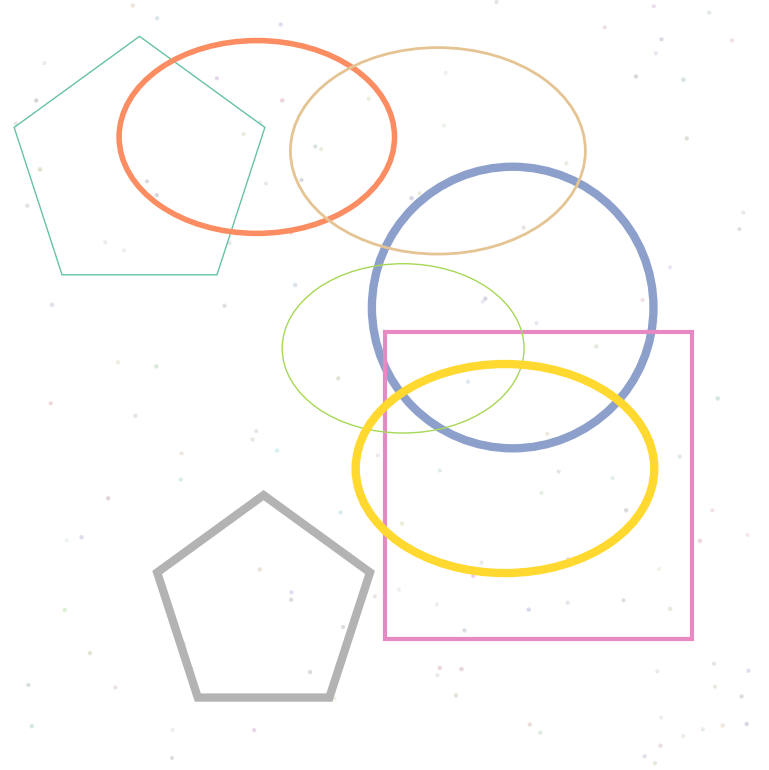[{"shape": "pentagon", "thickness": 0.5, "radius": 0.86, "center": [0.181, 0.782]}, {"shape": "oval", "thickness": 2, "radius": 0.89, "center": [0.334, 0.822]}, {"shape": "circle", "thickness": 3, "radius": 0.91, "center": [0.666, 0.601]}, {"shape": "square", "thickness": 1.5, "radius": 1.0, "center": [0.699, 0.37]}, {"shape": "oval", "thickness": 0.5, "radius": 0.79, "center": [0.524, 0.548]}, {"shape": "oval", "thickness": 3, "radius": 0.97, "center": [0.656, 0.392]}, {"shape": "oval", "thickness": 1, "radius": 0.96, "center": [0.569, 0.804]}, {"shape": "pentagon", "thickness": 3, "radius": 0.73, "center": [0.342, 0.212]}]